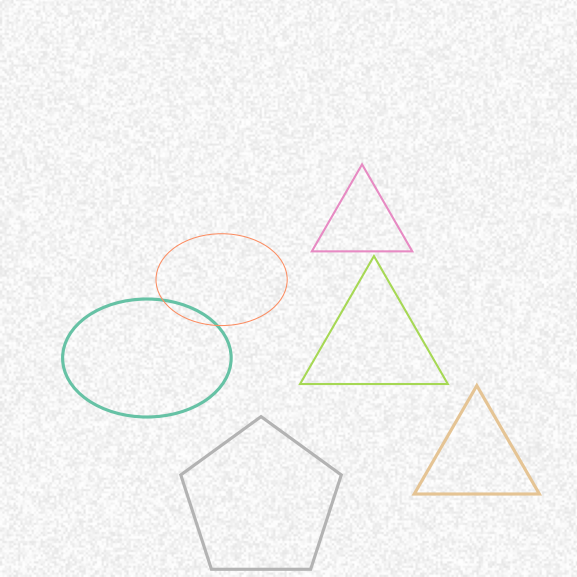[{"shape": "oval", "thickness": 1.5, "radius": 0.73, "center": [0.254, 0.379]}, {"shape": "oval", "thickness": 0.5, "radius": 0.57, "center": [0.384, 0.515]}, {"shape": "triangle", "thickness": 1, "radius": 0.5, "center": [0.627, 0.614]}, {"shape": "triangle", "thickness": 1, "radius": 0.74, "center": [0.648, 0.408]}, {"shape": "triangle", "thickness": 1.5, "radius": 0.63, "center": [0.826, 0.206]}, {"shape": "pentagon", "thickness": 1.5, "radius": 0.73, "center": [0.452, 0.132]}]